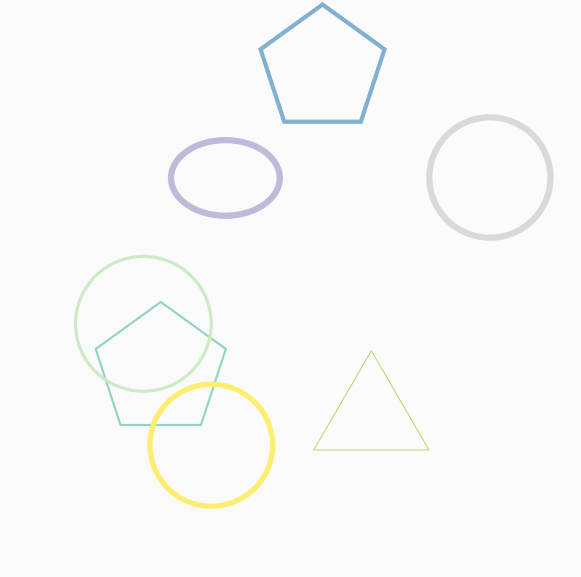[{"shape": "pentagon", "thickness": 1, "radius": 0.59, "center": [0.277, 0.358]}, {"shape": "oval", "thickness": 3, "radius": 0.47, "center": [0.388, 0.691]}, {"shape": "pentagon", "thickness": 2, "radius": 0.56, "center": [0.555, 0.879]}, {"shape": "triangle", "thickness": 0.5, "radius": 0.57, "center": [0.639, 0.277]}, {"shape": "circle", "thickness": 3, "radius": 0.52, "center": [0.843, 0.692]}, {"shape": "circle", "thickness": 1.5, "radius": 0.58, "center": [0.247, 0.438]}, {"shape": "circle", "thickness": 2.5, "radius": 0.53, "center": [0.364, 0.228]}]